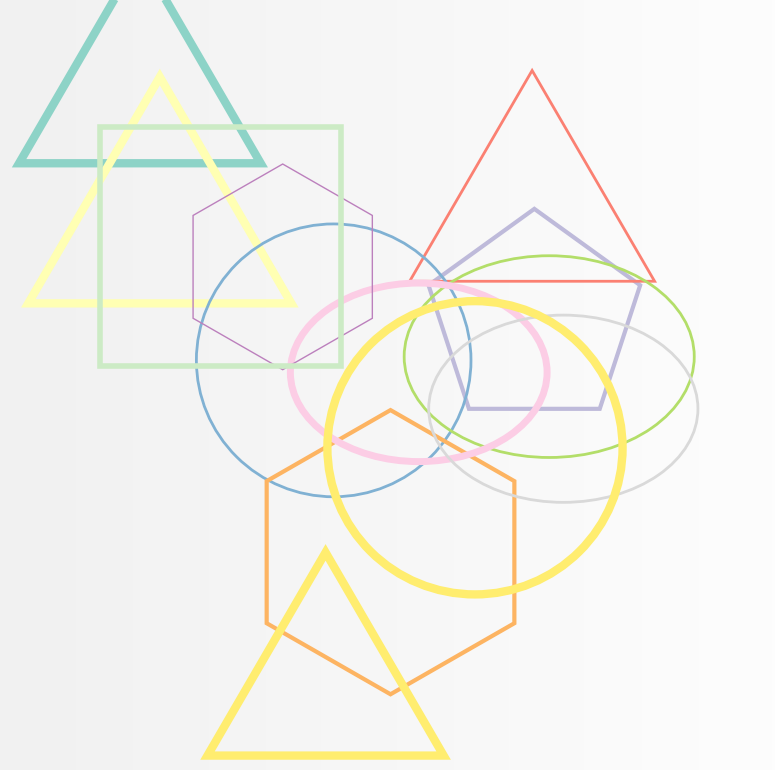[{"shape": "triangle", "thickness": 3, "radius": 0.9, "center": [0.181, 0.878]}, {"shape": "triangle", "thickness": 3, "radius": 0.98, "center": [0.206, 0.704]}, {"shape": "pentagon", "thickness": 1.5, "radius": 0.72, "center": [0.689, 0.585]}, {"shape": "triangle", "thickness": 1, "radius": 0.91, "center": [0.687, 0.726]}, {"shape": "circle", "thickness": 1, "radius": 0.89, "center": [0.431, 0.532]}, {"shape": "hexagon", "thickness": 1.5, "radius": 0.92, "center": [0.504, 0.283]}, {"shape": "oval", "thickness": 1, "radius": 0.94, "center": [0.709, 0.537]}, {"shape": "oval", "thickness": 2.5, "radius": 0.83, "center": [0.54, 0.516]}, {"shape": "oval", "thickness": 1, "radius": 0.87, "center": [0.727, 0.469]}, {"shape": "hexagon", "thickness": 0.5, "radius": 0.67, "center": [0.365, 0.653]}, {"shape": "square", "thickness": 2, "radius": 0.78, "center": [0.285, 0.679]}, {"shape": "triangle", "thickness": 3, "radius": 0.88, "center": [0.42, 0.107]}, {"shape": "circle", "thickness": 3, "radius": 0.95, "center": [0.613, 0.418]}]